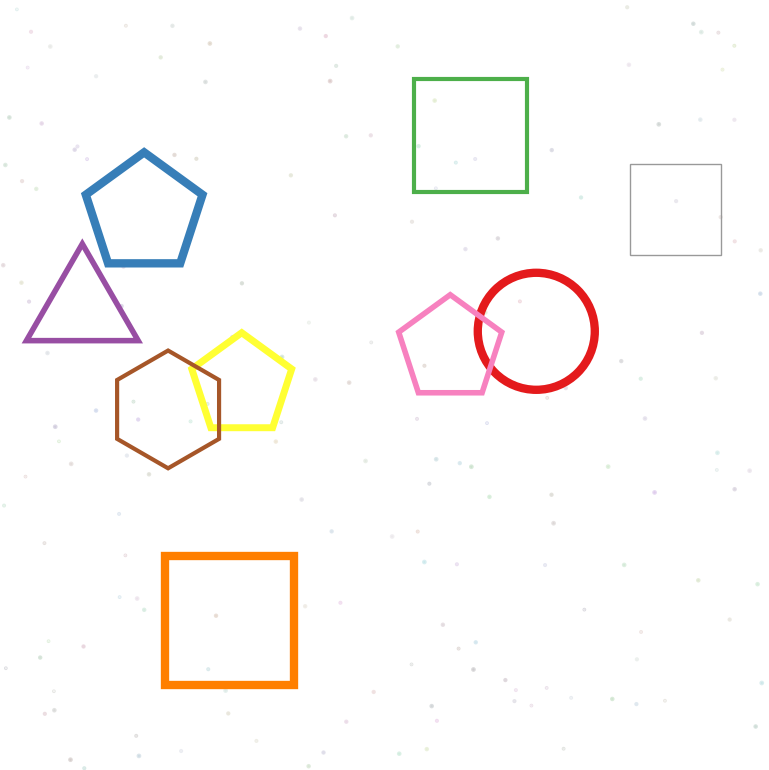[{"shape": "circle", "thickness": 3, "radius": 0.38, "center": [0.696, 0.57]}, {"shape": "pentagon", "thickness": 3, "radius": 0.4, "center": [0.187, 0.722]}, {"shape": "square", "thickness": 1.5, "radius": 0.37, "center": [0.611, 0.824]}, {"shape": "triangle", "thickness": 2, "radius": 0.42, "center": [0.107, 0.599]}, {"shape": "square", "thickness": 3, "radius": 0.42, "center": [0.298, 0.195]}, {"shape": "pentagon", "thickness": 2.5, "radius": 0.34, "center": [0.314, 0.5]}, {"shape": "hexagon", "thickness": 1.5, "radius": 0.38, "center": [0.218, 0.468]}, {"shape": "pentagon", "thickness": 2, "radius": 0.35, "center": [0.585, 0.547]}, {"shape": "square", "thickness": 0.5, "radius": 0.3, "center": [0.878, 0.727]}]